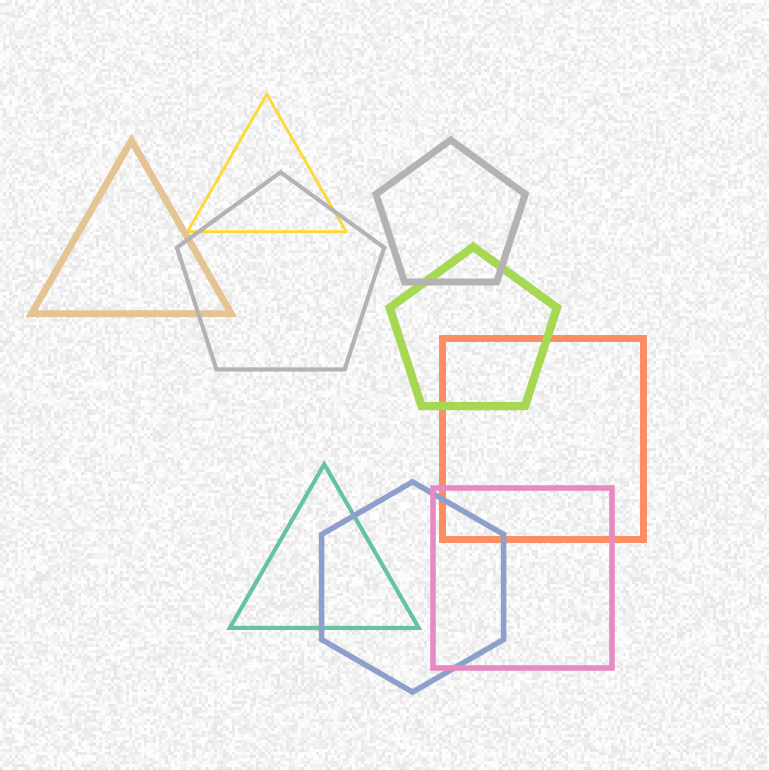[{"shape": "triangle", "thickness": 1.5, "radius": 0.71, "center": [0.421, 0.255]}, {"shape": "square", "thickness": 2.5, "radius": 0.65, "center": [0.705, 0.43]}, {"shape": "hexagon", "thickness": 2, "radius": 0.68, "center": [0.536, 0.238]}, {"shape": "square", "thickness": 2, "radius": 0.58, "center": [0.679, 0.249]}, {"shape": "pentagon", "thickness": 3, "radius": 0.57, "center": [0.615, 0.565]}, {"shape": "triangle", "thickness": 1, "radius": 0.59, "center": [0.346, 0.759]}, {"shape": "triangle", "thickness": 2.5, "radius": 0.75, "center": [0.171, 0.668]}, {"shape": "pentagon", "thickness": 1.5, "radius": 0.71, "center": [0.364, 0.635]}, {"shape": "pentagon", "thickness": 2.5, "radius": 0.51, "center": [0.585, 0.716]}]